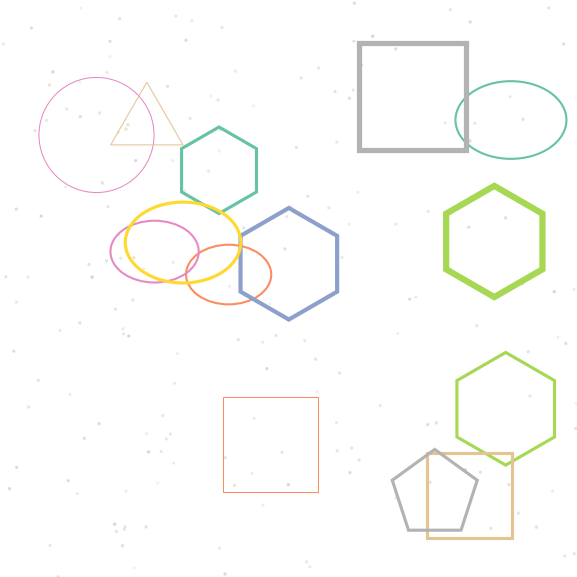[{"shape": "oval", "thickness": 1, "radius": 0.48, "center": [0.885, 0.791]}, {"shape": "hexagon", "thickness": 1.5, "radius": 0.37, "center": [0.379, 0.704]}, {"shape": "oval", "thickness": 1, "radius": 0.37, "center": [0.396, 0.524]}, {"shape": "square", "thickness": 0.5, "radius": 0.41, "center": [0.468, 0.229]}, {"shape": "hexagon", "thickness": 2, "radius": 0.48, "center": [0.5, 0.542]}, {"shape": "oval", "thickness": 1, "radius": 0.38, "center": [0.268, 0.563]}, {"shape": "circle", "thickness": 0.5, "radius": 0.5, "center": [0.167, 0.765]}, {"shape": "hexagon", "thickness": 1.5, "radius": 0.49, "center": [0.876, 0.291]}, {"shape": "hexagon", "thickness": 3, "radius": 0.48, "center": [0.856, 0.581]}, {"shape": "oval", "thickness": 1.5, "radius": 0.5, "center": [0.317, 0.579]}, {"shape": "square", "thickness": 1.5, "radius": 0.37, "center": [0.812, 0.142]}, {"shape": "triangle", "thickness": 0.5, "radius": 0.36, "center": [0.254, 0.784]}, {"shape": "square", "thickness": 2.5, "radius": 0.46, "center": [0.714, 0.832]}, {"shape": "pentagon", "thickness": 1.5, "radius": 0.39, "center": [0.753, 0.144]}]